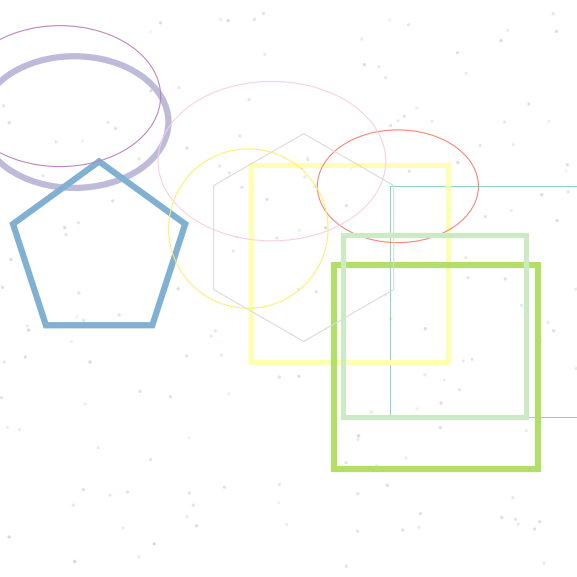[{"shape": "square", "thickness": 0.5, "radius": 1.0, "center": [0.876, 0.477]}, {"shape": "square", "thickness": 2.5, "radius": 0.85, "center": [0.605, 0.542]}, {"shape": "oval", "thickness": 3, "radius": 0.81, "center": [0.129, 0.788]}, {"shape": "oval", "thickness": 0.5, "radius": 0.7, "center": [0.689, 0.677]}, {"shape": "pentagon", "thickness": 3, "radius": 0.78, "center": [0.172, 0.563]}, {"shape": "square", "thickness": 3, "radius": 0.88, "center": [0.755, 0.364]}, {"shape": "oval", "thickness": 0.5, "radius": 0.99, "center": [0.471, 0.72]}, {"shape": "hexagon", "thickness": 0.5, "radius": 0.9, "center": [0.526, 0.588]}, {"shape": "oval", "thickness": 0.5, "radius": 0.87, "center": [0.104, 0.833]}, {"shape": "square", "thickness": 2.5, "radius": 0.79, "center": [0.753, 0.435]}, {"shape": "circle", "thickness": 0.5, "radius": 0.69, "center": [0.43, 0.603]}]